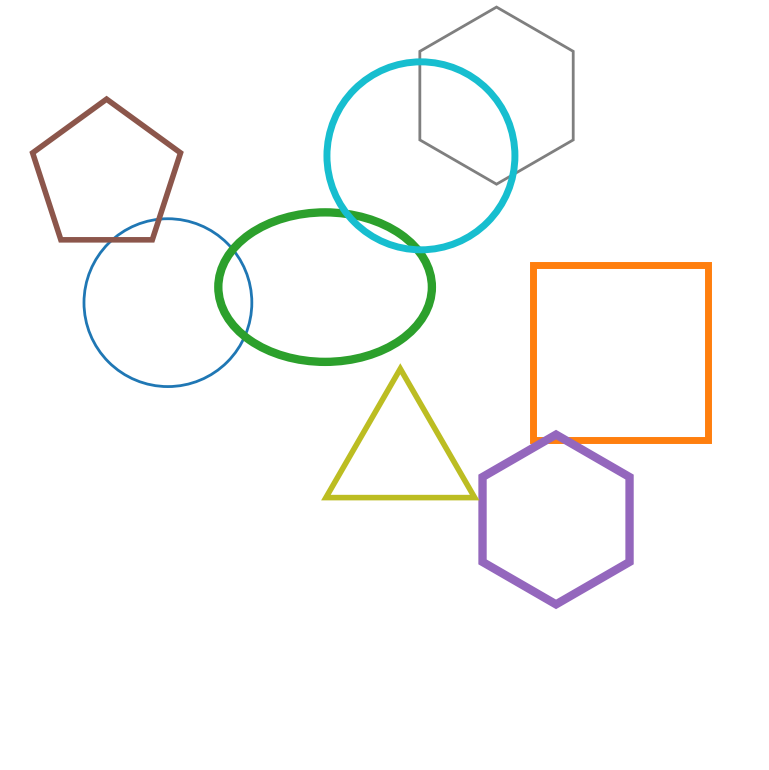[{"shape": "circle", "thickness": 1, "radius": 0.54, "center": [0.218, 0.607]}, {"shape": "square", "thickness": 2.5, "radius": 0.57, "center": [0.805, 0.542]}, {"shape": "oval", "thickness": 3, "radius": 0.69, "center": [0.422, 0.627]}, {"shape": "hexagon", "thickness": 3, "radius": 0.55, "center": [0.722, 0.325]}, {"shape": "pentagon", "thickness": 2, "radius": 0.5, "center": [0.138, 0.77]}, {"shape": "hexagon", "thickness": 1, "radius": 0.58, "center": [0.645, 0.876]}, {"shape": "triangle", "thickness": 2, "radius": 0.56, "center": [0.52, 0.41]}, {"shape": "circle", "thickness": 2.5, "radius": 0.61, "center": [0.547, 0.798]}]